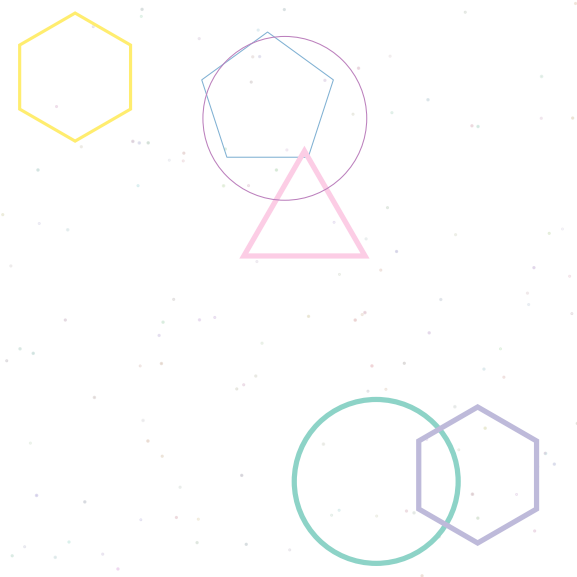[{"shape": "circle", "thickness": 2.5, "radius": 0.71, "center": [0.651, 0.166]}, {"shape": "hexagon", "thickness": 2.5, "radius": 0.59, "center": [0.827, 0.177]}, {"shape": "pentagon", "thickness": 0.5, "radius": 0.6, "center": [0.463, 0.824]}, {"shape": "triangle", "thickness": 2.5, "radius": 0.61, "center": [0.527, 0.616]}, {"shape": "circle", "thickness": 0.5, "radius": 0.71, "center": [0.493, 0.794]}, {"shape": "hexagon", "thickness": 1.5, "radius": 0.55, "center": [0.13, 0.866]}]